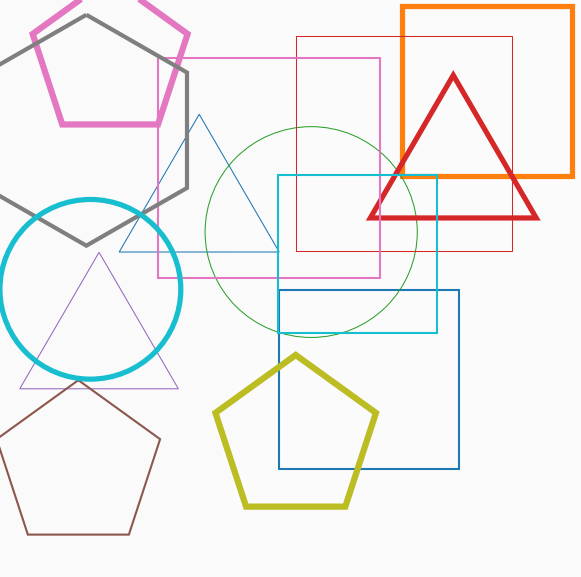[{"shape": "triangle", "thickness": 0.5, "radius": 0.79, "center": [0.343, 0.642]}, {"shape": "square", "thickness": 1, "radius": 0.77, "center": [0.635, 0.341]}, {"shape": "square", "thickness": 2.5, "radius": 0.73, "center": [0.838, 0.841]}, {"shape": "circle", "thickness": 0.5, "radius": 0.91, "center": [0.535, 0.597]}, {"shape": "triangle", "thickness": 2.5, "radius": 0.82, "center": [0.78, 0.704]}, {"shape": "square", "thickness": 0.5, "radius": 0.93, "center": [0.695, 0.751]}, {"shape": "triangle", "thickness": 0.5, "radius": 0.79, "center": [0.17, 0.405]}, {"shape": "pentagon", "thickness": 1, "radius": 0.74, "center": [0.135, 0.193]}, {"shape": "square", "thickness": 1, "radius": 0.95, "center": [0.463, 0.709]}, {"shape": "pentagon", "thickness": 3, "radius": 0.7, "center": [0.189, 0.897]}, {"shape": "hexagon", "thickness": 2, "radius": 1.0, "center": [0.149, 0.774]}, {"shape": "pentagon", "thickness": 3, "radius": 0.73, "center": [0.509, 0.239]}, {"shape": "circle", "thickness": 2.5, "radius": 0.78, "center": [0.155, 0.498]}, {"shape": "square", "thickness": 1, "radius": 0.68, "center": [0.615, 0.56]}]